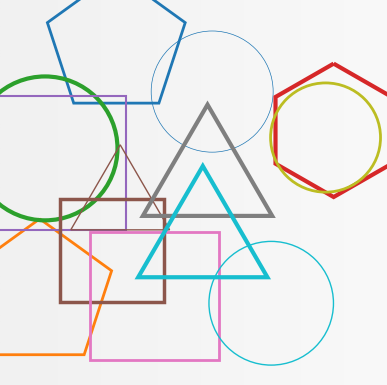[{"shape": "circle", "thickness": 0.5, "radius": 0.79, "center": [0.548, 0.762]}, {"shape": "pentagon", "thickness": 2, "radius": 0.93, "center": [0.3, 0.883]}, {"shape": "pentagon", "thickness": 2, "radius": 0.98, "center": [0.102, 0.236]}, {"shape": "circle", "thickness": 3, "radius": 0.93, "center": [0.116, 0.615]}, {"shape": "hexagon", "thickness": 3, "radius": 0.87, "center": [0.861, 0.662]}, {"shape": "square", "thickness": 1.5, "radius": 0.87, "center": [0.149, 0.577]}, {"shape": "square", "thickness": 2.5, "radius": 0.67, "center": [0.29, 0.35]}, {"shape": "triangle", "thickness": 1, "radius": 0.74, "center": [0.31, 0.477]}, {"shape": "square", "thickness": 2, "radius": 0.83, "center": [0.399, 0.231]}, {"shape": "triangle", "thickness": 3, "radius": 0.96, "center": [0.536, 0.536]}, {"shape": "circle", "thickness": 2, "radius": 0.71, "center": [0.84, 0.643]}, {"shape": "triangle", "thickness": 3, "radius": 0.96, "center": [0.523, 0.376]}, {"shape": "circle", "thickness": 1, "radius": 0.8, "center": [0.7, 0.212]}]